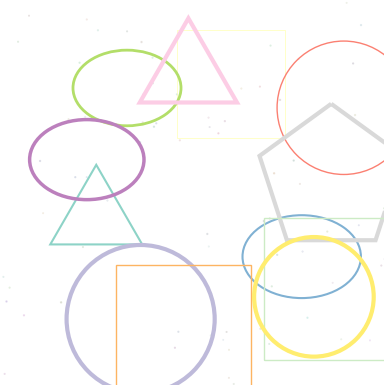[{"shape": "triangle", "thickness": 1.5, "radius": 0.69, "center": [0.25, 0.434]}, {"shape": "square", "thickness": 0.5, "radius": 0.71, "center": [0.6, 0.782]}, {"shape": "circle", "thickness": 3, "radius": 0.96, "center": [0.365, 0.171]}, {"shape": "circle", "thickness": 1, "radius": 0.87, "center": [0.893, 0.72]}, {"shape": "oval", "thickness": 1.5, "radius": 0.77, "center": [0.784, 0.333]}, {"shape": "square", "thickness": 1, "radius": 0.88, "center": [0.476, 0.136]}, {"shape": "oval", "thickness": 2, "radius": 0.7, "center": [0.33, 0.772]}, {"shape": "triangle", "thickness": 3, "radius": 0.73, "center": [0.489, 0.807]}, {"shape": "pentagon", "thickness": 3, "radius": 0.98, "center": [0.86, 0.535]}, {"shape": "oval", "thickness": 2.5, "radius": 0.74, "center": [0.225, 0.585]}, {"shape": "square", "thickness": 1, "radius": 0.92, "center": [0.871, 0.249]}, {"shape": "circle", "thickness": 3, "radius": 0.78, "center": [0.815, 0.229]}]